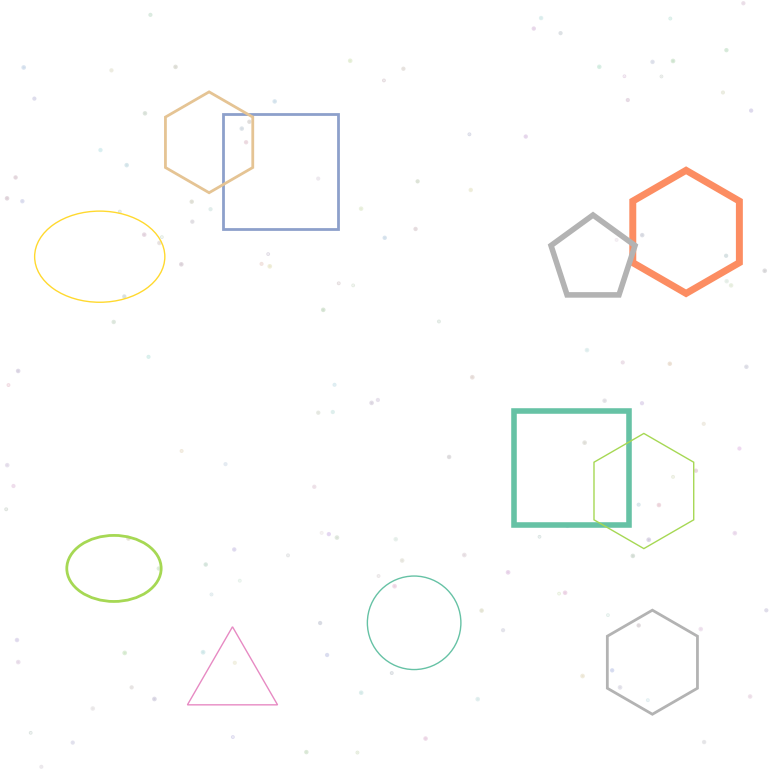[{"shape": "circle", "thickness": 0.5, "radius": 0.3, "center": [0.538, 0.191]}, {"shape": "square", "thickness": 2, "radius": 0.37, "center": [0.743, 0.392]}, {"shape": "hexagon", "thickness": 2.5, "radius": 0.4, "center": [0.891, 0.699]}, {"shape": "square", "thickness": 1, "radius": 0.37, "center": [0.365, 0.777]}, {"shape": "triangle", "thickness": 0.5, "radius": 0.34, "center": [0.302, 0.118]}, {"shape": "hexagon", "thickness": 0.5, "radius": 0.37, "center": [0.836, 0.362]}, {"shape": "oval", "thickness": 1, "radius": 0.31, "center": [0.148, 0.262]}, {"shape": "oval", "thickness": 0.5, "radius": 0.42, "center": [0.13, 0.667]}, {"shape": "hexagon", "thickness": 1, "radius": 0.33, "center": [0.272, 0.815]}, {"shape": "hexagon", "thickness": 1, "radius": 0.34, "center": [0.847, 0.14]}, {"shape": "pentagon", "thickness": 2, "radius": 0.29, "center": [0.77, 0.663]}]